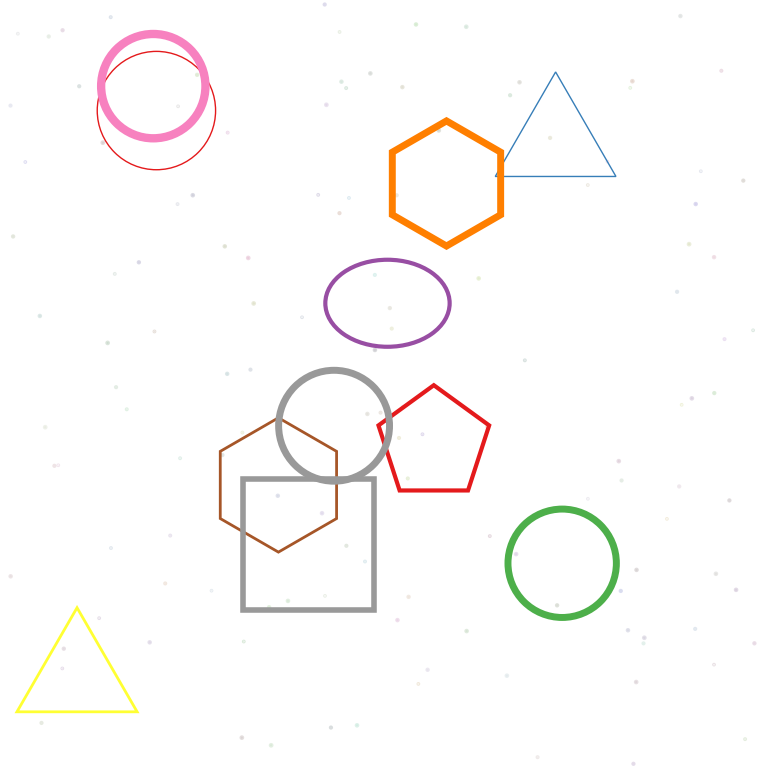[{"shape": "pentagon", "thickness": 1.5, "radius": 0.38, "center": [0.563, 0.424]}, {"shape": "circle", "thickness": 0.5, "radius": 0.38, "center": [0.203, 0.856]}, {"shape": "triangle", "thickness": 0.5, "radius": 0.45, "center": [0.722, 0.816]}, {"shape": "circle", "thickness": 2.5, "radius": 0.35, "center": [0.73, 0.268]}, {"shape": "oval", "thickness": 1.5, "radius": 0.4, "center": [0.503, 0.606]}, {"shape": "hexagon", "thickness": 2.5, "radius": 0.41, "center": [0.58, 0.762]}, {"shape": "triangle", "thickness": 1, "radius": 0.45, "center": [0.1, 0.121]}, {"shape": "hexagon", "thickness": 1, "radius": 0.44, "center": [0.362, 0.37]}, {"shape": "circle", "thickness": 3, "radius": 0.34, "center": [0.199, 0.888]}, {"shape": "square", "thickness": 2, "radius": 0.43, "center": [0.401, 0.292]}, {"shape": "circle", "thickness": 2.5, "radius": 0.36, "center": [0.434, 0.447]}]